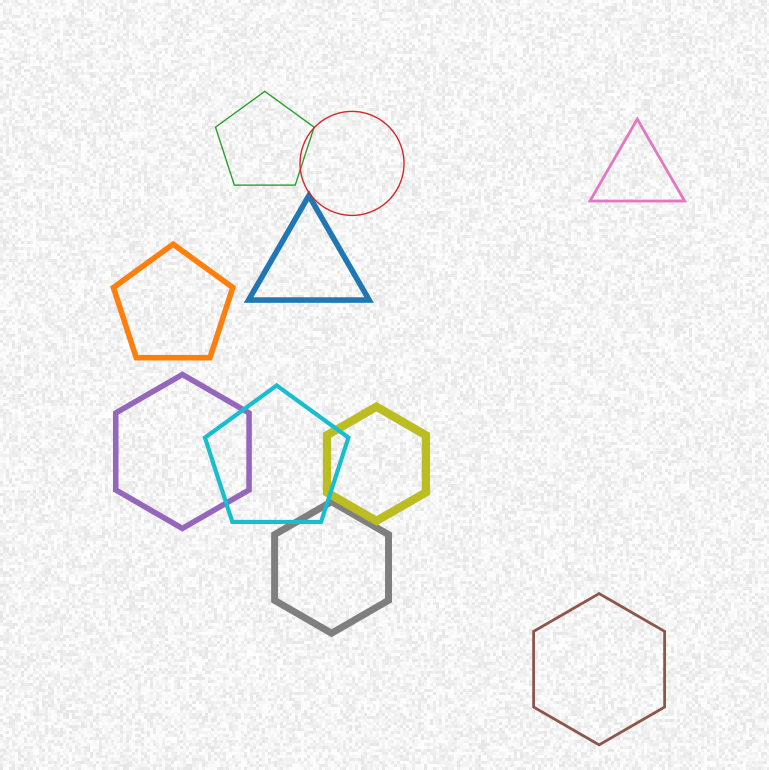[{"shape": "triangle", "thickness": 2, "radius": 0.45, "center": [0.401, 0.656]}, {"shape": "pentagon", "thickness": 2, "radius": 0.41, "center": [0.225, 0.601]}, {"shape": "pentagon", "thickness": 0.5, "radius": 0.34, "center": [0.344, 0.814]}, {"shape": "circle", "thickness": 0.5, "radius": 0.34, "center": [0.457, 0.788]}, {"shape": "hexagon", "thickness": 2, "radius": 0.5, "center": [0.237, 0.414]}, {"shape": "hexagon", "thickness": 1, "radius": 0.49, "center": [0.778, 0.131]}, {"shape": "triangle", "thickness": 1, "radius": 0.35, "center": [0.828, 0.774]}, {"shape": "hexagon", "thickness": 2.5, "radius": 0.43, "center": [0.431, 0.263]}, {"shape": "hexagon", "thickness": 3, "radius": 0.37, "center": [0.489, 0.398]}, {"shape": "pentagon", "thickness": 1.5, "radius": 0.49, "center": [0.359, 0.401]}]